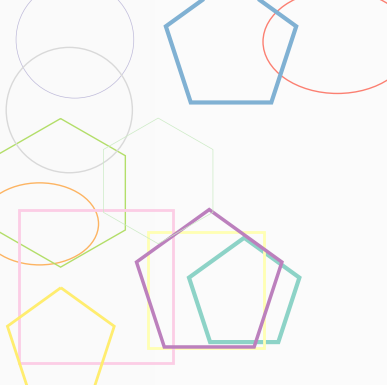[{"shape": "pentagon", "thickness": 3, "radius": 0.75, "center": [0.63, 0.233]}, {"shape": "square", "thickness": 2, "radius": 0.75, "center": [0.532, 0.247]}, {"shape": "circle", "thickness": 0.5, "radius": 0.76, "center": [0.193, 0.897]}, {"shape": "oval", "thickness": 1, "radius": 0.96, "center": [0.871, 0.892]}, {"shape": "pentagon", "thickness": 3, "radius": 0.88, "center": [0.596, 0.877]}, {"shape": "oval", "thickness": 1, "radius": 0.76, "center": [0.102, 0.419]}, {"shape": "hexagon", "thickness": 1, "radius": 0.96, "center": [0.156, 0.499]}, {"shape": "square", "thickness": 2, "radius": 0.99, "center": [0.248, 0.255]}, {"shape": "circle", "thickness": 1, "radius": 0.81, "center": [0.179, 0.714]}, {"shape": "pentagon", "thickness": 2.5, "radius": 0.99, "center": [0.54, 0.258]}, {"shape": "hexagon", "thickness": 0.5, "radius": 0.82, "center": [0.408, 0.53]}, {"shape": "pentagon", "thickness": 2, "radius": 0.72, "center": [0.157, 0.108]}]